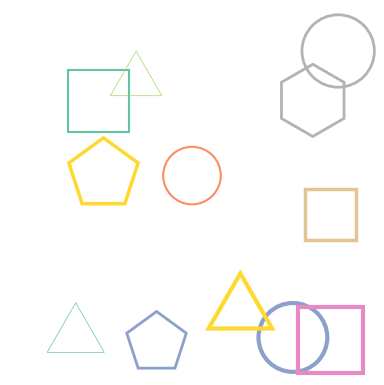[{"shape": "square", "thickness": 1.5, "radius": 0.4, "center": [0.256, 0.737]}, {"shape": "triangle", "thickness": 0.5, "radius": 0.43, "center": [0.197, 0.128]}, {"shape": "circle", "thickness": 1.5, "radius": 0.37, "center": [0.499, 0.544]}, {"shape": "circle", "thickness": 3, "radius": 0.45, "center": [0.761, 0.124]}, {"shape": "pentagon", "thickness": 2, "radius": 0.41, "center": [0.407, 0.11]}, {"shape": "square", "thickness": 3, "radius": 0.42, "center": [0.859, 0.117]}, {"shape": "triangle", "thickness": 0.5, "radius": 0.39, "center": [0.354, 0.79]}, {"shape": "pentagon", "thickness": 2.5, "radius": 0.47, "center": [0.269, 0.547]}, {"shape": "triangle", "thickness": 3, "radius": 0.48, "center": [0.624, 0.194]}, {"shape": "square", "thickness": 2.5, "radius": 0.33, "center": [0.858, 0.442]}, {"shape": "hexagon", "thickness": 2, "radius": 0.47, "center": [0.812, 0.739]}, {"shape": "circle", "thickness": 2, "radius": 0.47, "center": [0.878, 0.868]}]